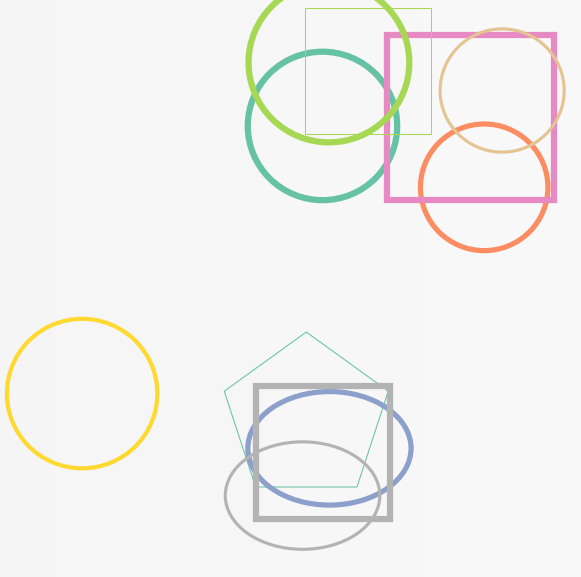[{"shape": "circle", "thickness": 3, "radius": 0.64, "center": [0.555, 0.781]}, {"shape": "pentagon", "thickness": 0.5, "radius": 0.74, "center": [0.527, 0.276]}, {"shape": "circle", "thickness": 2.5, "radius": 0.55, "center": [0.833, 0.675]}, {"shape": "oval", "thickness": 2.5, "radius": 0.7, "center": [0.567, 0.223]}, {"shape": "square", "thickness": 3, "radius": 0.72, "center": [0.809, 0.796]}, {"shape": "circle", "thickness": 3, "radius": 0.69, "center": [0.566, 0.891]}, {"shape": "square", "thickness": 0.5, "radius": 0.54, "center": [0.633, 0.876]}, {"shape": "circle", "thickness": 2, "radius": 0.65, "center": [0.141, 0.318]}, {"shape": "circle", "thickness": 1.5, "radius": 0.53, "center": [0.864, 0.842]}, {"shape": "oval", "thickness": 1.5, "radius": 0.66, "center": [0.521, 0.141]}, {"shape": "square", "thickness": 3, "radius": 0.58, "center": [0.556, 0.215]}]